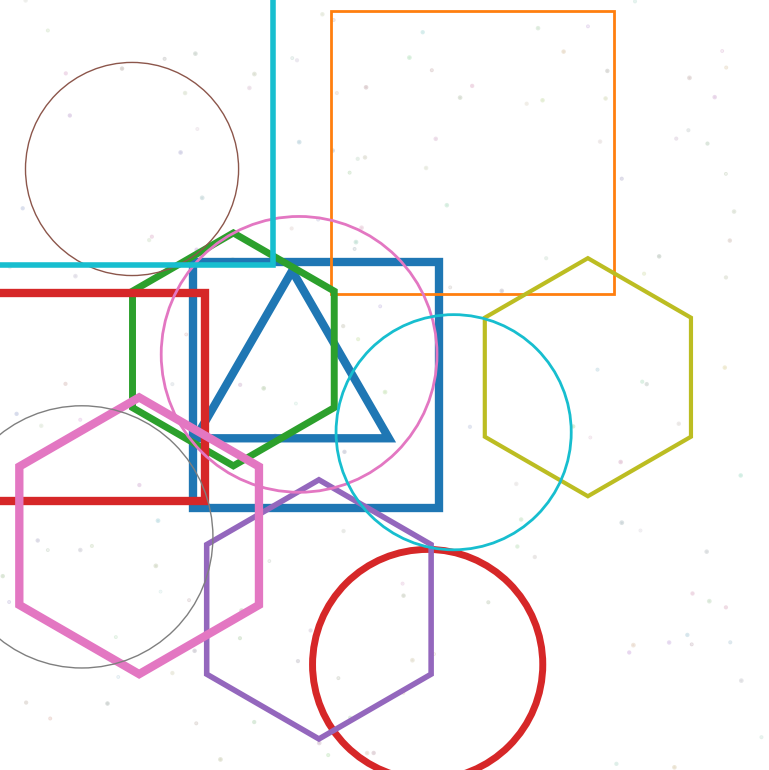[{"shape": "triangle", "thickness": 3, "radius": 0.73, "center": [0.379, 0.503]}, {"shape": "square", "thickness": 3, "radius": 0.8, "center": [0.41, 0.5]}, {"shape": "square", "thickness": 1, "radius": 0.92, "center": [0.613, 0.802]}, {"shape": "hexagon", "thickness": 2.5, "radius": 0.76, "center": [0.303, 0.546]}, {"shape": "circle", "thickness": 2.5, "radius": 0.75, "center": [0.555, 0.137]}, {"shape": "square", "thickness": 3, "radius": 0.68, "center": [0.131, 0.485]}, {"shape": "hexagon", "thickness": 2, "radius": 0.84, "center": [0.414, 0.209]}, {"shape": "circle", "thickness": 0.5, "radius": 0.69, "center": [0.171, 0.781]}, {"shape": "circle", "thickness": 1, "radius": 0.9, "center": [0.388, 0.54]}, {"shape": "hexagon", "thickness": 3, "radius": 0.9, "center": [0.181, 0.304]}, {"shape": "circle", "thickness": 0.5, "radius": 0.85, "center": [0.106, 0.303]}, {"shape": "hexagon", "thickness": 1.5, "radius": 0.77, "center": [0.763, 0.51]}, {"shape": "circle", "thickness": 1, "radius": 0.76, "center": [0.589, 0.439]}, {"shape": "square", "thickness": 2, "radius": 0.98, "center": [0.159, 0.851]}]